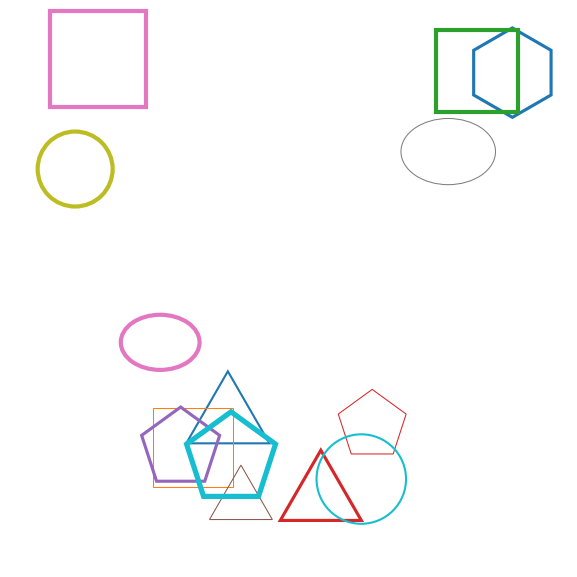[{"shape": "triangle", "thickness": 1, "radius": 0.42, "center": [0.395, 0.273]}, {"shape": "hexagon", "thickness": 1.5, "radius": 0.39, "center": [0.887, 0.873]}, {"shape": "square", "thickness": 0.5, "radius": 0.34, "center": [0.334, 0.224]}, {"shape": "square", "thickness": 2, "radius": 0.35, "center": [0.826, 0.876]}, {"shape": "triangle", "thickness": 1.5, "radius": 0.41, "center": [0.556, 0.138]}, {"shape": "pentagon", "thickness": 0.5, "radius": 0.31, "center": [0.645, 0.263]}, {"shape": "pentagon", "thickness": 1.5, "radius": 0.35, "center": [0.313, 0.223]}, {"shape": "triangle", "thickness": 0.5, "radius": 0.31, "center": [0.417, 0.131]}, {"shape": "square", "thickness": 2, "radius": 0.41, "center": [0.17, 0.897]}, {"shape": "oval", "thickness": 2, "radius": 0.34, "center": [0.277, 0.406]}, {"shape": "oval", "thickness": 0.5, "radius": 0.41, "center": [0.776, 0.737]}, {"shape": "circle", "thickness": 2, "radius": 0.32, "center": [0.13, 0.706]}, {"shape": "circle", "thickness": 1, "radius": 0.39, "center": [0.626, 0.17]}, {"shape": "pentagon", "thickness": 2.5, "radius": 0.4, "center": [0.4, 0.205]}]